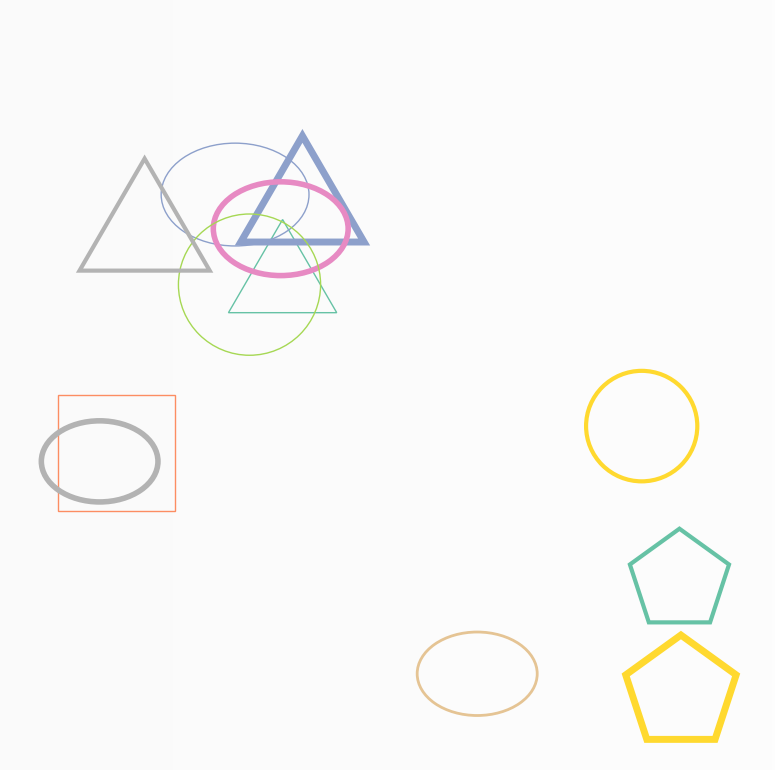[{"shape": "pentagon", "thickness": 1.5, "radius": 0.34, "center": [0.877, 0.246]}, {"shape": "triangle", "thickness": 0.5, "radius": 0.4, "center": [0.365, 0.634]}, {"shape": "square", "thickness": 0.5, "radius": 0.38, "center": [0.15, 0.412]}, {"shape": "triangle", "thickness": 2.5, "radius": 0.46, "center": [0.39, 0.732]}, {"shape": "oval", "thickness": 0.5, "radius": 0.48, "center": [0.303, 0.747]}, {"shape": "oval", "thickness": 2, "radius": 0.43, "center": [0.362, 0.703]}, {"shape": "circle", "thickness": 0.5, "radius": 0.46, "center": [0.322, 0.63]}, {"shape": "circle", "thickness": 1.5, "radius": 0.36, "center": [0.828, 0.447]}, {"shape": "pentagon", "thickness": 2.5, "radius": 0.37, "center": [0.879, 0.1]}, {"shape": "oval", "thickness": 1, "radius": 0.39, "center": [0.616, 0.125]}, {"shape": "oval", "thickness": 2, "radius": 0.38, "center": [0.129, 0.401]}, {"shape": "triangle", "thickness": 1.5, "radius": 0.48, "center": [0.187, 0.697]}]